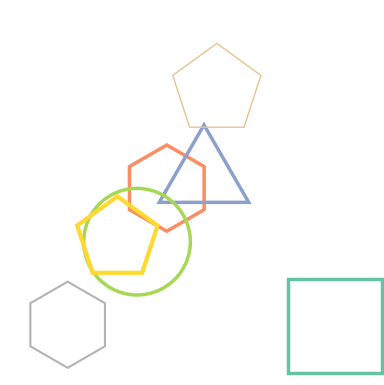[{"shape": "square", "thickness": 2.5, "radius": 0.61, "center": [0.871, 0.153]}, {"shape": "hexagon", "thickness": 2.5, "radius": 0.56, "center": [0.433, 0.511]}, {"shape": "triangle", "thickness": 2.5, "radius": 0.67, "center": [0.53, 0.541]}, {"shape": "circle", "thickness": 2.5, "radius": 0.69, "center": [0.356, 0.372]}, {"shape": "pentagon", "thickness": 3, "radius": 0.55, "center": [0.305, 0.38]}, {"shape": "pentagon", "thickness": 1, "radius": 0.6, "center": [0.563, 0.767]}, {"shape": "hexagon", "thickness": 1.5, "radius": 0.56, "center": [0.176, 0.157]}]